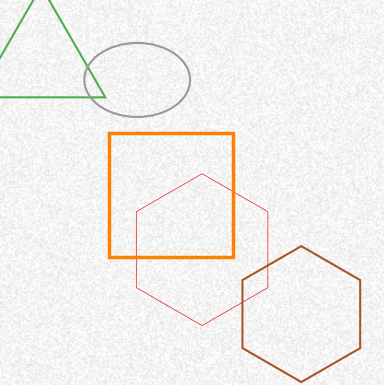[{"shape": "hexagon", "thickness": 0.5, "radius": 0.99, "center": [0.525, 0.352]}, {"shape": "triangle", "thickness": 1.5, "radius": 0.96, "center": [0.107, 0.843]}, {"shape": "square", "thickness": 2.5, "radius": 0.81, "center": [0.445, 0.493]}, {"shape": "hexagon", "thickness": 1.5, "radius": 0.88, "center": [0.783, 0.184]}, {"shape": "oval", "thickness": 1.5, "radius": 0.69, "center": [0.356, 0.792]}]